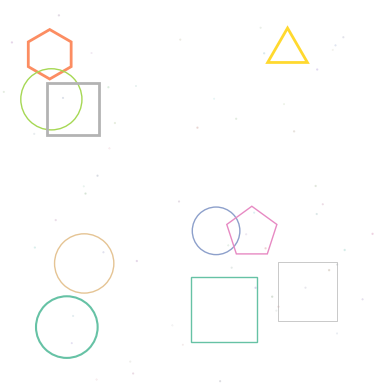[{"shape": "circle", "thickness": 1.5, "radius": 0.4, "center": [0.174, 0.15]}, {"shape": "square", "thickness": 1, "radius": 0.42, "center": [0.582, 0.196]}, {"shape": "hexagon", "thickness": 2, "radius": 0.32, "center": [0.129, 0.859]}, {"shape": "circle", "thickness": 1, "radius": 0.31, "center": [0.561, 0.4]}, {"shape": "pentagon", "thickness": 1, "radius": 0.34, "center": [0.654, 0.396]}, {"shape": "circle", "thickness": 1, "radius": 0.4, "center": [0.133, 0.742]}, {"shape": "triangle", "thickness": 2, "radius": 0.3, "center": [0.747, 0.868]}, {"shape": "circle", "thickness": 1, "radius": 0.38, "center": [0.219, 0.316]}, {"shape": "square", "thickness": 0.5, "radius": 0.38, "center": [0.799, 0.244]}, {"shape": "square", "thickness": 2, "radius": 0.34, "center": [0.189, 0.717]}]